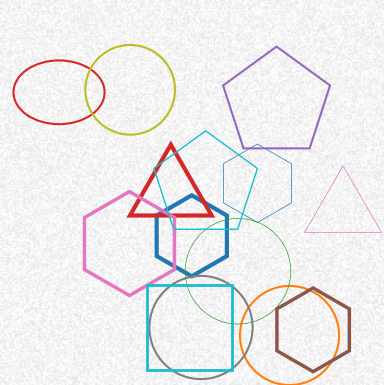[{"shape": "hexagon", "thickness": 0.5, "radius": 0.51, "center": [0.669, 0.524]}, {"shape": "hexagon", "thickness": 3, "radius": 0.53, "center": [0.498, 0.388]}, {"shape": "circle", "thickness": 1.5, "radius": 0.64, "center": [0.752, 0.129]}, {"shape": "circle", "thickness": 0.5, "radius": 0.69, "center": [0.618, 0.295]}, {"shape": "triangle", "thickness": 3, "radius": 0.61, "center": [0.444, 0.502]}, {"shape": "oval", "thickness": 1.5, "radius": 0.59, "center": [0.153, 0.76]}, {"shape": "pentagon", "thickness": 1.5, "radius": 0.73, "center": [0.718, 0.733]}, {"shape": "hexagon", "thickness": 2.5, "radius": 0.54, "center": [0.813, 0.143]}, {"shape": "triangle", "thickness": 0.5, "radius": 0.58, "center": [0.891, 0.454]}, {"shape": "hexagon", "thickness": 2.5, "radius": 0.67, "center": [0.336, 0.367]}, {"shape": "circle", "thickness": 1.5, "radius": 0.67, "center": [0.522, 0.149]}, {"shape": "circle", "thickness": 1.5, "radius": 0.58, "center": [0.338, 0.767]}, {"shape": "square", "thickness": 2, "radius": 0.55, "center": [0.493, 0.149]}, {"shape": "pentagon", "thickness": 1, "radius": 0.71, "center": [0.534, 0.519]}]